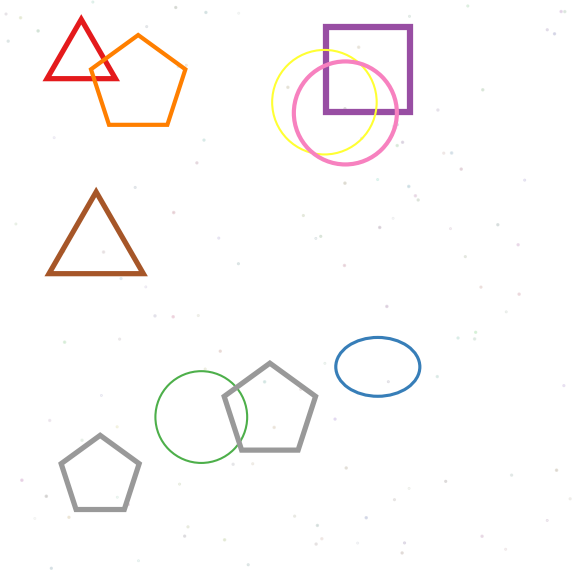[{"shape": "triangle", "thickness": 2.5, "radius": 0.34, "center": [0.141, 0.897]}, {"shape": "oval", "thickness": 1.5, "radius": 0.36, "center": [0.654, 0.364]}, {"shape": "circle", "thickness": 1, "radius": 0.4, "center": [0.349, 0.277]}, {"shape": "square", "thickness": 3, "radius": 0.37, "center": [0.637, 0.879]}, {"shape": "pentagon", "thickness": 2, "radius": 0.43, "center": [0.239, 0.853]}, {"shape": "circle", "thickness": 1, "radius": 0.45, "center": [0.562, 0.822]}, {"shape": "triangle", "thickness": 2.5, "radius": 0.47, "center": [0.167, 0.572]}, {"shape": "circle", "thickness": 2, "radius": 0.45, "center": [0.598, 0.804]}, {"shape": "pentagon", "thickness": 2.5, "radius": 0.42, "center": [0.467, 0.287]}, {"shape": "pentagon", "thickness": 2.5, "radius": 0.36, "center": [0.173, 0.174]}]